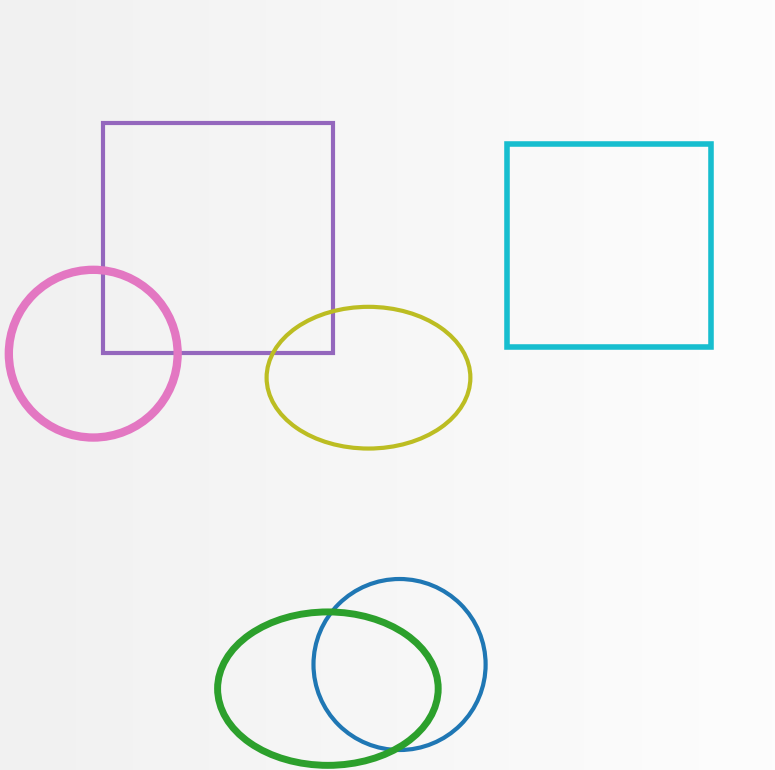[{"shape": "circle", "thickness": 1.5, "radius": 0.56, "center": [0.516, 0.137]}, {"shape": "oval", "thickness": 2.5, "radius": 0.71, "center": [0.423, 0.106]}, {"shape": "square", "thickness": 1.5, "radius": 0.74, "center": [0.281, 0.691]}, {"shape": "circle", "thickness": 3, "radius": 0.54, "center": [0.12, 0.541]}, {"shape": "oval", "thickness": 1.5, "radius": 0.66, "center": [0.475, 0.509]}, {"shape": "square", "thickness": 2, "radius": 0.66, "center": [0.786, 0.681]}]